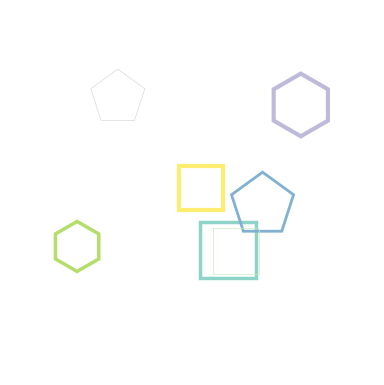[{"shape": "square", "thickness": 2.5, "radius": 0.37, "center": [0.593, 0.351]}, {"shape": "hexagon", "thickness": 3, "radius": 0.41, "center": [0.781, 0.727]}, {"shape": "pentagon", "thickness": 2, "radius": 0.42, "center": [0.682, 0.468]}, {"shape": "hexagon", "thickness": 2.5, "radius": 0.32, "center": [0.2, 0.36]}, {"shape": "pentagon", "thickness": 0.5, "radius": 0.37, "center": [0.306, 0.747]}, {"shape": "square", "thickness": 0.5, "radius": 0.3, "center": [0.614, 0.348]}, {"shape": "square", "thickness": 3, "radius": 0.29, "center": [0.522, 0.511]}]